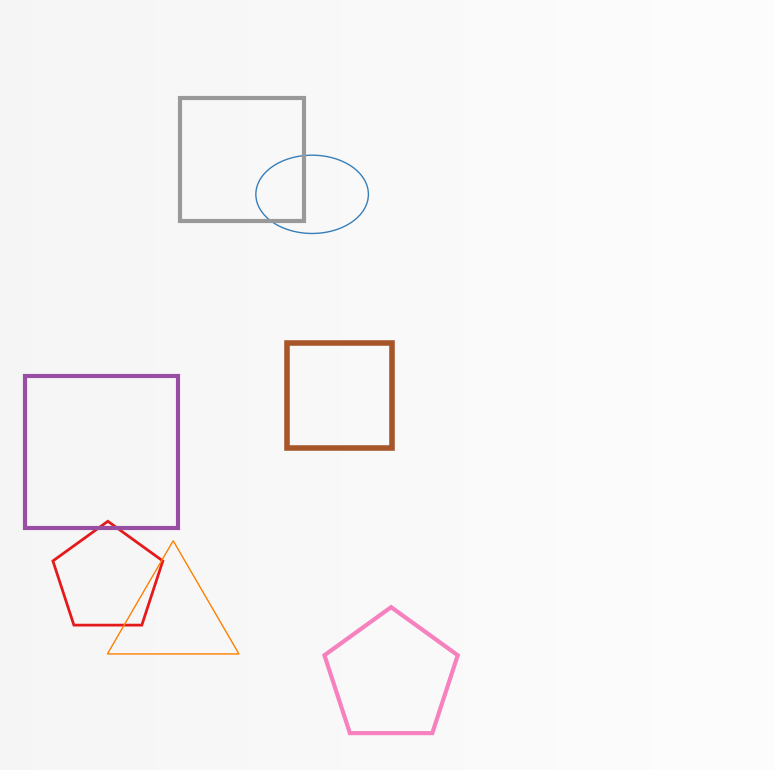[{"shape": "pentagon", "thickness": 1, "radius": 0.37, "center": [0.139, 0.248]}, {"shape": "oval", "thickness": 0.5, "radius": 0.36, "center": [0.403, 0.748]}, {"shape": "square", "thickness": 1.5, "radius": 0.49, "center": [0.131, 0.413]}, {"shape": "triangle", "thickness": 0.5, "radius": 0.49, "center": [0.223, 0.2]}, {"shape": "square", "thickness": 2, "radius": 0.34, "center": [0.438, 0.487]}, {"shape": "pentagon", "thickness": 1.5, "radius": 0.45, "center": [0.505, 0.121]}, {"shape": "square", "thickness": 1.5, "radius": 0.4, "center": [0.313, 0.793]}]